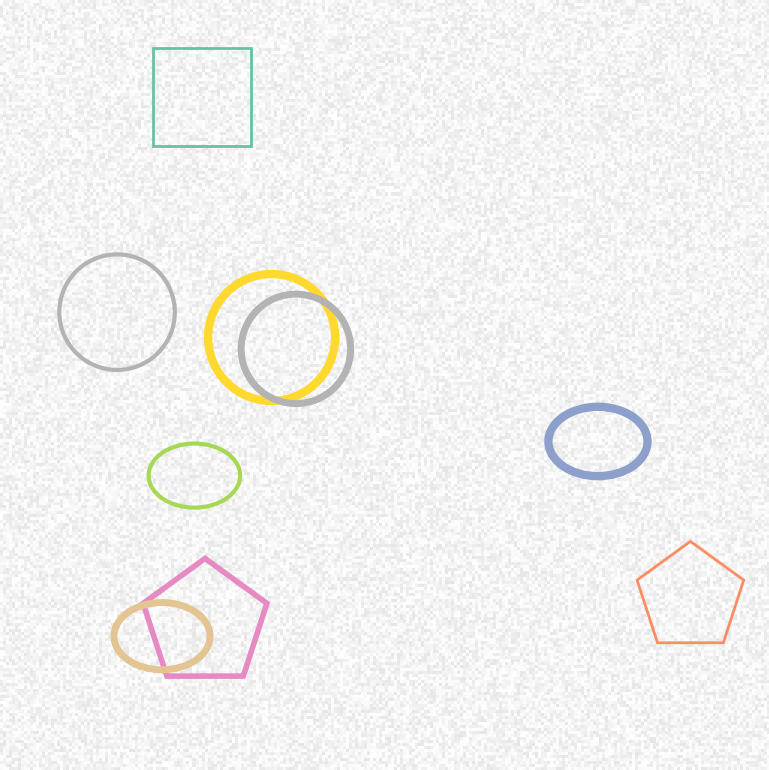[{"shape": "square", "thickness": 1, "radius": 0.32, "center": [0.263, 0.874]}, {"shape": "pentagon", "thickness": 1, "radius": 0.36, "center": [0.897, 0.224]}, {"shape": "oval", "thickness": 3, "radius": 0.32, "center": [0.777, 0.427]}, {"shape": "pentagon", "thickness": 2, "radius": 0.42, "center": [0.266, 0.19]}, {"shape": "oval", "thickness": 1.5, "radius": 0.3, "center": [0.252, 0.382]}, {"shape": "circle", "thickness": 3, "radius": 0.41, "center": [0.353, 0.562]}, {"shape": "oval", "thickness": 2.5, "radius": 0.31, "center": [0.21, 0.174]}, {"shape": "circle", "thickness": 1.5, "radius": 0.38, "center": [0.152, 0.595]}, {"shape": "circle", "thickness": 2.5, "radius": 0.36, "center": [0.384, 0.547]}]